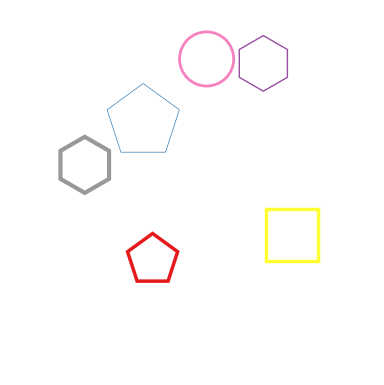[{"shape": "pentagon", "thickness": 2.5, "radius": 0.34, "center": [0.396, 0.325]}, {"shape": "pentagon", "thickness": 0.5, "radius": 0.49, "center": [0.372, 0.684]}, {"shape": "hexagon", "thickness": 1, "radius": 0.36, "center": [0.684, 0.835]}, {"shape": "square", "thickness": 2.5, "radius": 0.34, "center": [0.758, 0.389]}, {"shape": "circle", "thickness": 2, "radius": 0.35, "center": [0.537, 0.847]}, {"shape": "hexagon", "thickness": 3, "radius": 0.36, "center": [0.22, 0.572]}]